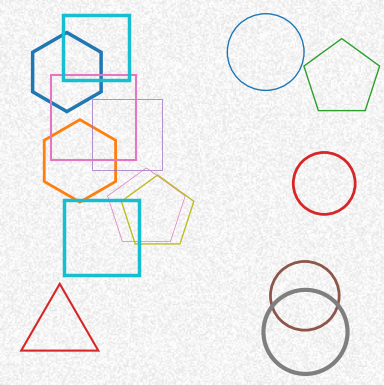[{"shape": "circle", "thickness": 1, "radius": 0.5, "center": [0.69, 0.865]}, {"shape": "hexagon", "thickness": 2.5, "radius": 0.51, "center": [0.174, 0.813]}, {"shape": "hexagon", "thickness": 2, "radius": 0.54, "center": [0.208, 0.582]}, {"shape": "pentagon", "thickness": 1, "radius": 0.52, "center": [0.888, 0.796]}, {"shape": "circle", "thickness": 2, "radius": 0.4, "center": [0.842, 0.524]}, {"shape": "triangle", "thickness": 1.5, "radius": 0.58, "center": [0.155, 0.147]}, {"shape": "square", "thickness": 0.5, "radius": 0.46, "center": [0.329, 0.651]}, {"shape": "circle", "thickness": 2, "radius": 0.45, "center": [0.792, 0.232]}, {"shape": "pentagon", "thickness": 0.5, "radius": 0.53, "center": [0.38, 0.458]}, {"shape": "square", "thickness": 1.5, "radius": 0.55, "center": [0.243, 0.694]}, {"shape": "circle", "thickness": 3, "radius": 0.55, "center": [0.793, 0.138]}, {"shape": "pentagon", "thickness": 1, "radius": 0.49, "center": [0.409, 0.447]}, {"shape": "square", "thickness": 2.5, "radius": 0.49, "center": [0.264, 0.383]}, {"shape": "square", "thickness": 2.5, "radius": 0.43, "center": [0.25, 0.877]}]